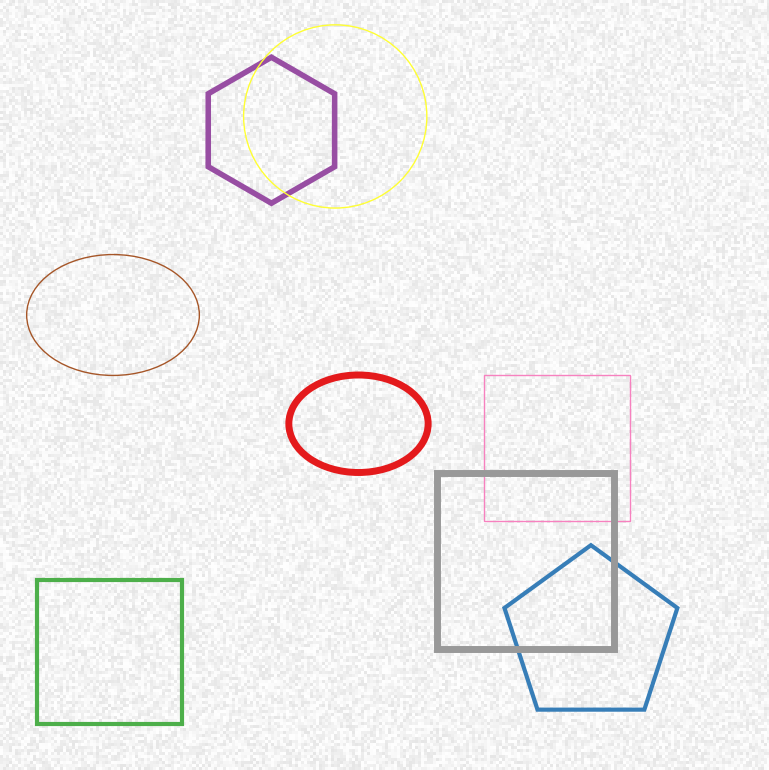[{"shape": "oval", "thickness": 2.5, "radius": 0.45, "center": [0.466, 0.45]}, {"shape": "pentagon", "thickness": 1.5, "radius": 0.59, "center": [0.767, 0.174]}, {"shape": "square", "thickness": 1.5, "radius": 0.47, "center": [0.142, 0.153]}, {"shape": "hexagon", "thickness": 2, "radius": 0.47, "center": [0.353, 0.831]}, {"shape": "circle", "thickness": 0.5, "radius": 0.59, "center": [0.435, 0.849]}, {"shape": "oval", "thickness": 0.5, "radius": 0.56, "center": [0.147, 0.591]}, {"shape": "square", "thickness": 0.5, "radius": 0.47, "center": [0.724, 0.419]}, {"shape": "square", "thickness": 2.5, "radius": 0.57, "center": [0.683, 0.271]}]